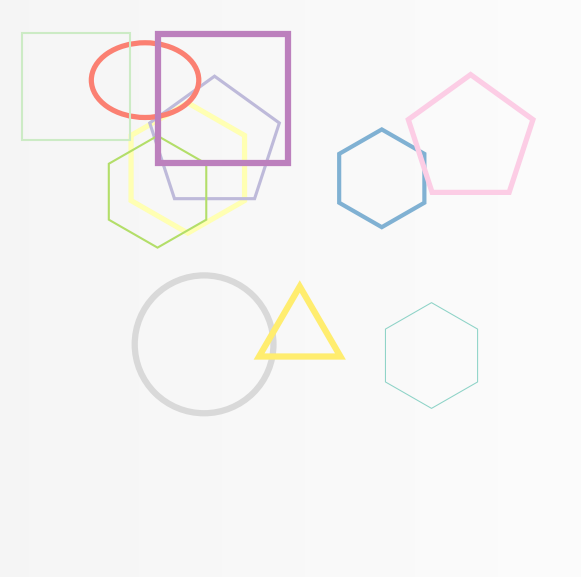[{"shape": "hexagon", "thickness": 0.5, "radius": 0.46, "center": [0.742, 0.384]}, {"shape": "hexagon", "thickness": 2.5, "radius": 0.56, "center": [0.323, 0.708]}, {"shape": "pentagon", "thickness": 1.5, "radius": 0.59, "center": [0.369, 0.75]}, {"shape": "oval", "thickness": 2.5, "radius": 0.46, "center": [0.25, 0.86]}, {"shape": "hexagon", "thickness": 2, "radius": 0.42, "center": [0.657, 0.69]}, {"shape": "hexagon", "thickness": 1, "radius": 0.48, "center": [0.271, 0.667]}, {"shape": "pentagon", "thickness": 2.5, "radius": 0.56, "center": [0.81, 0.757]}, {"shape": "circle", "thickness": 3, "radius": 0.6, "center": [0.351, 0.403]}, {"shape": "square", "thickness": 3, "radius": 0.56, "center": [0.384, 0.828]}, {"shape": "square", "thickness": 1, "radius": 0.46, "center": [0.131, 0.849]}, {"shape": "triangle", "thickness": 3, "radius": 0.4, "center": [0.516, 0.422]}]